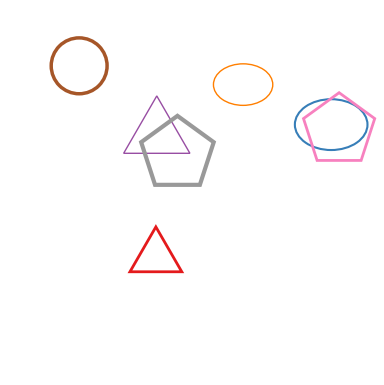[{"shape": "triangle", "thickness": 2, "radius": 0.39, "center": [0.405, 0.333]}, {"shape": "oval", "thickness": 1.5, "radius": 0.47, "center": [0.86, 0.676]}, {"shape": "triangle", "thickness": 1, "radius": 0.5, "center": [0.407, 0.651]}, {"shape": "oval", "thickness": 1, "radius": 0.39, "center": [0.631, 0.78]}, {"shape": "circle", "thickness": 2.5, "radius": 0.36, "center": [0.206, 0.829]}, {"shape": "pentagon", "thickness": 2, "radius": 0.49, "center": [0.881, 0.662]}, {"shape": "pentagon", "thickness": 3, "radius": 0.5, "center": [0.461, 0.6]}]